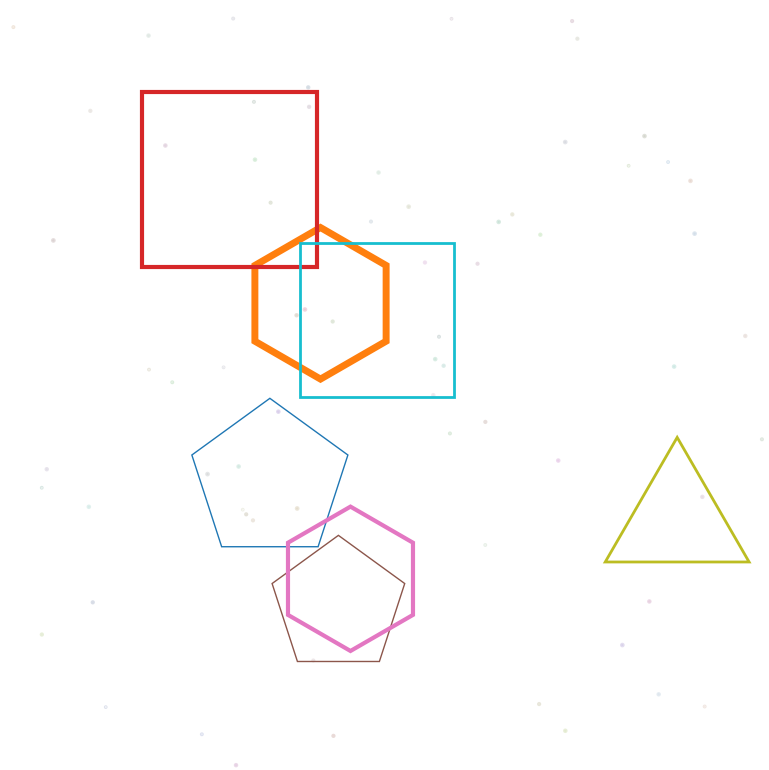[{"shape": "pentagon", "thickness": 0.5, "radius": 0.53, "center": [0.35, 0.376]}, {"shape": "hexagon", "thickness": 2.5, "radius": 0.49, "center": [0.416, 0.606]}, {"shape": "square", "thickness": 1.5, "radius": 0.57, "center": [0.298, 0.767]}, {"shape": "pentagon", "thickness": 0.5, "radius": 0.45, "center": [0.439, 0.214]}, {"shape": "hexagon", "thickness": 1.5, "radius": 0.47, "center": [0.455, 0.248]}, {"shape": "triangle", "thickness": 1, "radius": 0.54, "center": [0.879, 0.324]}, {"shape": "square", "thickness": 1, "radius": 0.5, "center": [0.489, 0.584]}]